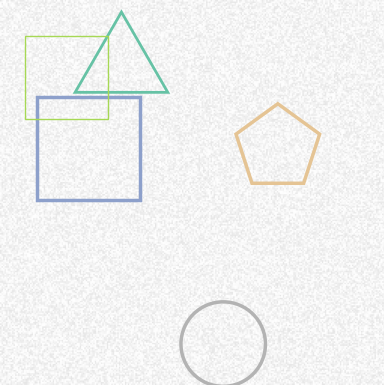[{"shape": "triangle", "thickness": 2, "radius": 0.7, "center": [0.315, 0.83]}, {"shape": "square", "thickness": 2.5, "radius": 0.67, "center": [0.229, 0.614]}, {"shape": "square", "thickness": 1, "radius": 0.54, "center": [0.172, 0.798]}, {"shape": "pentagon", "thickness": 2.5, "radius": 0.57, "center": [0.722, 0.616]}, {"shape": "circle", "thickness": 2.5, "radius": 0.55, "center": [0.58, 0.106]}]